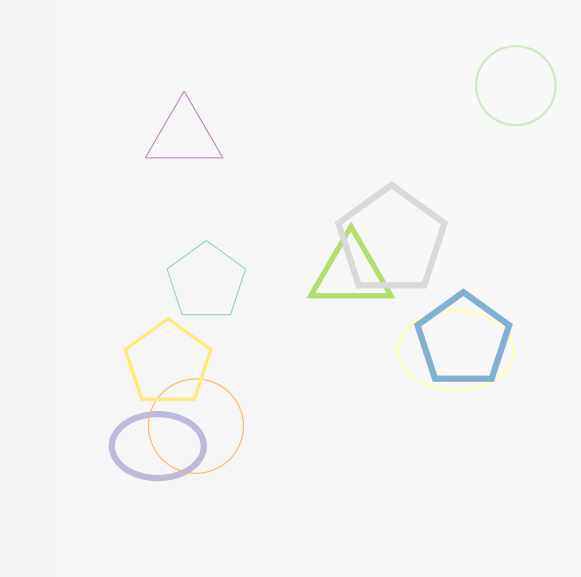[{"shape": "pentagon", "thickness": 0.5, "radius": 0.35, "center": [0.355, 0.512]}, {"shape": "oval", "thickness": 1, "radius": 0.49, "center": [0.784, 0.393]}, {"shape": "oval", "thickness": 3, "radius": 0.4, "center": [0.272, 0.227]}, {"shape": "pentagon", "thickness": 3, "radius": 0.41, "center": [0.797, 0.41]}, {"shape": "circle", "thickness": 0.5, "radius": 0.41, "center": [0.337, 0.261]}, {"shape": "triangle", "thickness": 2.5, "radius": 0.4, "center": [0.604, 0.527]}, {"shape": "pentagon", "thickness": 3, "radius": 0.48, "center": [0.674, 0.583]}, {"shape": "triangle", "thickness": 0.5, "radius": 0.39, "center": [0.317, 0.764]}, {"shape": "circle", "thickness": 1, "radius": 0.34, "center": [0.888, 0.851]}, {"shape": "pentagon", "thickness": 1.5, "radius": 0.39, "center": [0.289, 0.37]}]